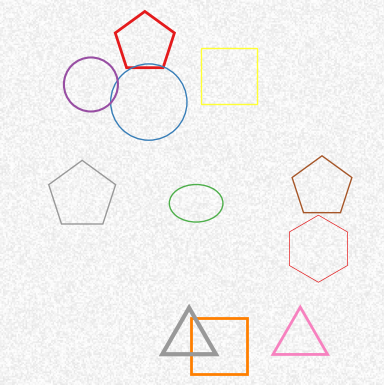[{"shape": "pentagon", "thickness": 2, "radius": 0.4, "center": [0.376, 0.89]}, {"shape": "hexagon", "thickness": 0.5, "radius": 0.44, "center": [0.827, 0.354]}, {"shape": "circle", "thickness": 1, "radius": 0.5, "center": [0.387, 0.735]}, {"shape": "oval", "thickness": 1, "radius": 0.35, "center": [0.509, 0.472]}, {"shape": "circle", "thickness": 1.5, "radius": 0.35, "center": [0.236, 0.781]}, {"shape": "square", "thickness": 2, "radius": 0.36, "center": [0.568, 0.101]}, {"shape": "square", "thickness": 1, "radius": 0.36, "center": [0.595, 0.802]}, {"shape": "pentagon", "thickness": 1, "radius": 0.41, "center": [0.836, 0.514]}, {"shape": "triangle", "thickness": 2, "radius": 0.41, "center": [0.78, 0.12]}, {"shape": "pentagon", "thickness": 1, "radius": 0.46, "center": [0.213, 0.492]}, {"shape": "triangle", "thickness": 3, "radius": 0.4, "center": [0.491, 0.12]}]